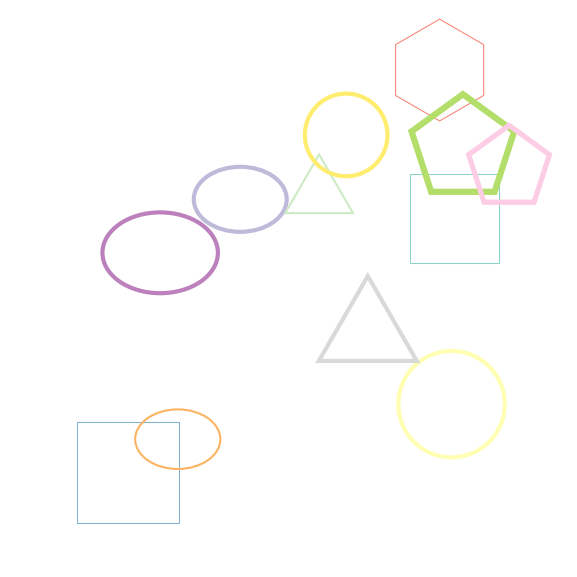[{"shape": "square", "thickness": 0.5, "radius": 0.39, "center": [0.787, 0.62]}, {"shape": "circle", "thickness": 2, "radius": 0.46, "center": [0.782, 0.299]}, {"shape": "oval", "thickness": 2, "radius": 0.4, "center": [0.416, 0.654]}, {"shape": "hexagon", "thickness": 0.5, "radius": 0.44, "center": [0.761, 0.878]}, {"shape": "square", "thickness": 0.5, "radius": 0.44, "center": [0.222, 0.181]}, {"shape": "oval", "thickness": 1, "radius": 0.37, "center": [0.308, 0.239]}, {"shape": "pentagon", "thickness": 3, "radius": 0.47, "center": [0.802, 0.743]}, {"shape": "pentagon", "thickness": 2.5, "radius": 0.37, "center": [0.881, 0.709]}, {"shape": "triangle", "thickness": 2, "radius": 0.49, "center": [0.637, 0.423]}, {"shape": "oval", "thickness": 2, "radius": 0.5, "center": [0.277, 0.561]}, {"shape": "triangle", "thickness": 1, "radius": 0.34, "center": [0.553, 0.664]}, {"shape": "circle", "thickness": 2, "radius": 0.36, "center": [0.599, 0.765]}]